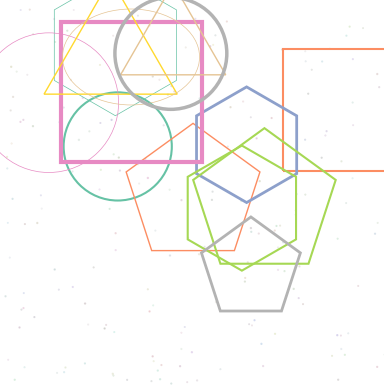[{"shape": "hexagon", "thickness": 0.5, "radius": 0.92, "center": [0.3, 0.883]}, {"shape": "circle", "thickness": 1.5, "radius": 0.7, "center": [0.306, 0.62]}, {"shape": "pentagon", "thickness": 1, "radius": 0.91, "center": [0.501, 0.497]}, {"shape": "square", "thickness": 1.5, "radius": 0.79, "center": [0.893, 0.714]}, {"shape": "hexagon", "thickness": 2, "radius": 0.75, "center": [0.641, 0.624]}, {"shape": "square", "thickness": 3, "radius": 0.91, "center": [0.342, 0.76]}, {"shape": "circle", "thickness": 0.5, "radius": 0.91, "center": [0.127, 0.733]}, {"shape": "hexagon", "thickness": 1.5, "radius": 0.81, "center": [0.628, 0.459]}, {"shape": "pentagon", "thickness": 1.5, "radius": 0.97, "center": [0.687, 0.472]}, {"shape": "triangle", "thickness": 1, "radius": 1.0, "center": [0.287, 0.855]}, {"shape": "triangle", "thickness": 1, "radius": 0.79, "center": [0.45, 0.885]}, {"shape": "oval", "thickness": 0.5, "radius": 0.89, "center": [0.34, 0.852]}, {"shape": "pentagon", "thickness": 2, "radius": 0.68, "center": [0.652, 0.301]}, {"shape": "circle", "thickness": 2.5, "radius": 0.73, "center": [0.444, 0.861]}]